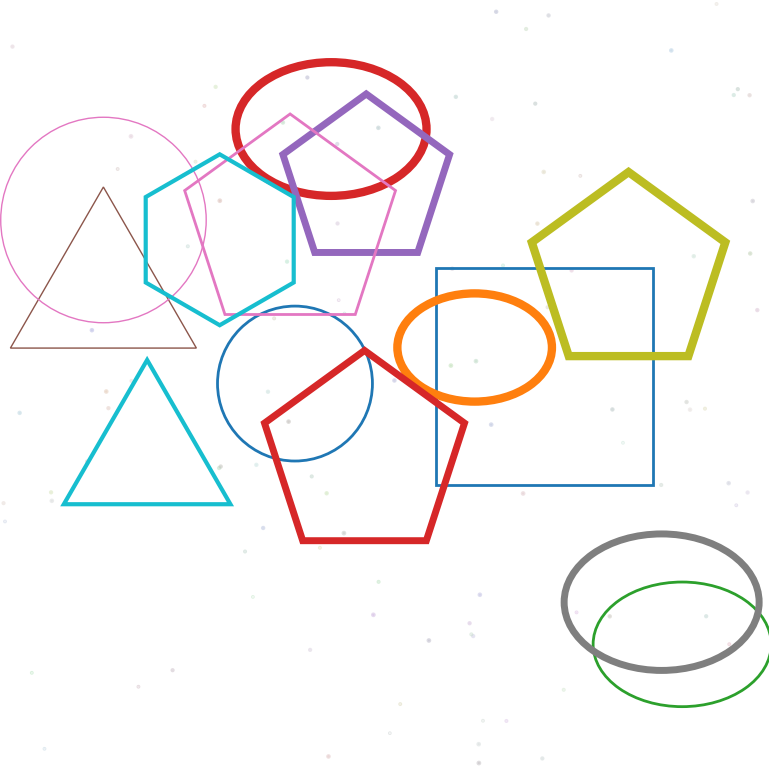[{"shape": "square", "thickness": 1, "radius": 0.71, "center": [0.707, 0.511]}, {"shape": "circle", "thickness": 1, "radius": 0.5, "center": [0.383, 0.502]}, {"shape": "oval", "thickness": 3, "radius": 0.5, "center": [0.616, 0.549]}, {"shape": "oval", "thickness": 1, "radius": 0.58, "center": [0.886, 0.163]}, {"shape": "oval", "thickness": 3, "radius": 0.62, "center": [0.43, 0.832]}, {"shape": "pentagon", "thickness": 2.5, "radius": 0.68, "center": [0.473, 0.408]}, {"shape": "pentagon", "thickness": 2.5, "radius": 0.57, "center": [0.476, 0.764]}, {"shape": "triangle", "thickness": 0.5, "radius": 0.7, "center": [0.134, 0.618]}, {"shape": "pentagon", "thickness": 1, "radius": 0.72, "center": [0.377, 0.708]}, {"shape": "circle", "thickness": 0.5, "radius": 0.67, "center": [0.134, 0.714]}, {"shape": "oval", "thickness": 2.5, "radius": 0.63, "center": [0.859, 0.218]}, {"shape": "pentagon", "thickness": 3, "radius": 0.66, "center": [0.816, 0.644]}, {"shape": "hexagon", "thickness": 1.5, "radius": 0.55, "center": [0.285, 0.689]}, {"shape": "triangle", "thickness": 1.5, "radius": 0.62, "center": [0.191, 0.408]}]